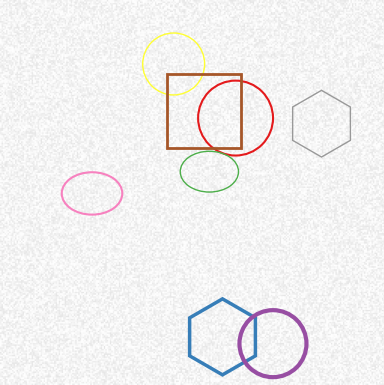[{"shape": "circle", "thickness": 1.5, "radius": 0.49, "center": [0.612, 0.693]}, {"shape": "hexagon", "thickness": 2.5, "radius": 0.49, "center": [0.578, 0.125]}, {"shape": "oval", "thickness": 1, "radius": 0.38, "center": [0.544, 0.554]}, {"shape": "circle", "thickness": 3, "radius": 0.44, "center": [0.709, 0.107]}, {"shape": "circle", "thickness": 1, "radius": 0.4, "center": [0.451, 0.834]}, {"shape": "square", "thickness": 2, "radius": 0.48, "center": [0.53, 0.711]}, {"shape": "oval", "thickness": 1.5, "radius": 0.39, "center": [0.239, 0.498]}, {"shape": "hexagon", "thickness": 1, "radius": 0.43, "center": [0.835, 0.679]}]